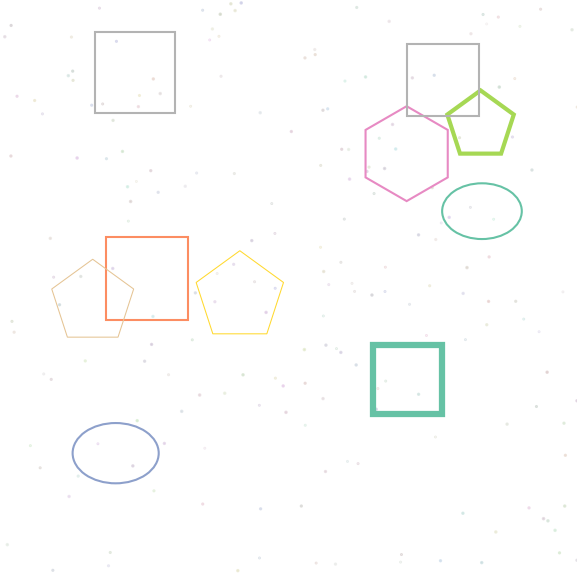[{"shape": "square", "thickness": 3, "radius": 0.3, "center": [0.706, 0.342]}, {"shape": "oval", "thickness": 1, "radius": 0.34, "center": [0.835, 0.633]}, {"shape": "square", "thickness": 1, "radius": 0.36, "center": [0.255, 0.517]}, {"shape": "oval", "thickness": 1, "radius": 0.37, "center": [0.2, 0.214]}, {"shape": "hexagon", "thickness": 1, "radius": 0.41, "center": [0.704, 0.733]}, {"shape": "pentagon", "thickness": 2, "radius": 0.3, "center": [0.832, 0.782]}, {"shape": "pentagon", "thickness": 0.5, "radius": 0.4, "center": [0.415, 0.485]}, {"shape": "pentagon", "thickness": 0.5, "radius": 0.37, "center": [0.161, 0.476]}, {"shape": "square", "thickness": 1, "radius": 0.35, "center": [0.233, 0.874]}, {"shape": "square", "thickness": 1, "radius": 0.31, "center": [0.767, 0.86]}]